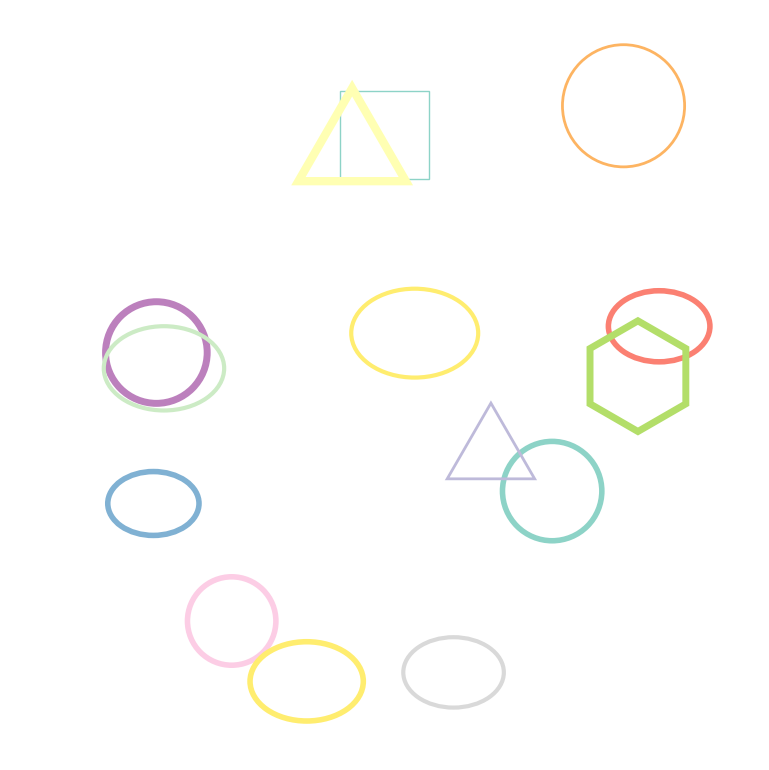[{"shape": "square", "thickness": 0.5, "radius": 0.29, "center": [0.499, 0.825]}, {"shape": "circle", "thickness": 2, "radius": 0.32, "center": [0.717, 0.362]}, {"shape": "triangle", "thickness": 3, "radius": 0.4, "center": [0.457, 0.805]}, {"shape": "triangle", "thickness": 1, "radius": 0.33, "center": [0.638, 0.411]}, {"shape": "oval", "thickness": 2, "radius": 0.33, "center": [0.856, 0.576]}, {"shape": "oval", "thickness": 2, "radius": 0.3, "center": [0.199, 0.346]}, {"shape": "circle", "thickness": 1, "radius": 0.4, "center": [0.81, 0.863]}, {"shape": "hexagon", "thickness": 2.5, "radius": 0.36, "center": [0.828, 0.511]}, {"shape": "circle", "thickness": 2, "radius": 0.29, "center": [0.301, 0.193]}, {"shape": "oval", "thickness": 1.5, "radius": 0.33, "center": [0.589, 0.127]}, {"shape": "circle", "thickness": 2.5, "radius": 0.33, "center": [0.203, 0.542]}, {"shape": "oval", "thickness": 1.5, "radius": 0.39, "center": [0.213, 0.522]}, {"shape": "oval", "thickness": 2, "radius": 0.37, "center": [0.398, 0.115]}, {"shape": "oval", "thickness": 1.5, "radius": 0.41, "center": [0.539, 0.567]}]